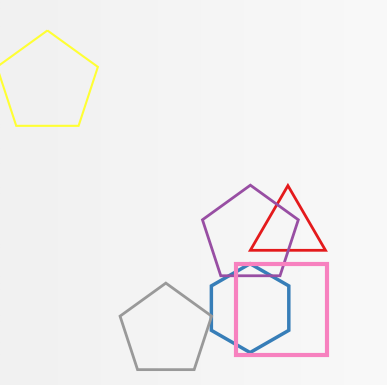[{"shape": "triangle", "thickness": 2, "radius": 0.56, "center": [0.743, 0.406]}, {"shape": "hexagon", "thickness": 2.5, "radius": 0.58, "center": [0.645, 0.2]}, {"shape": "pentagon", "thickness": 2, "radius": 0.65, "center": [0.646, 0.389]}, {"shape": "pentagon", "thickness": 1.5, "radius": 0.68, "center": [0.122, 0.784]}, {"shape": "square", "thickness": 3, "radius": 0.59, "center": [0.726, 0.197]}, {"shape": "pentagon", "thickness": 2, "radius": 0.62, "center": [0.428, 0.14]}]